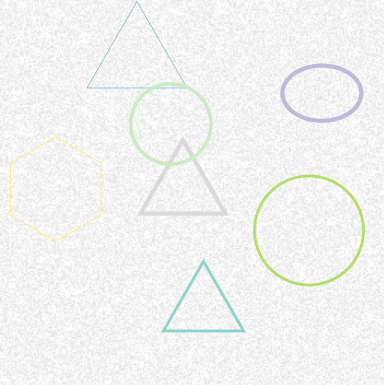[{"shape": "triangle", "thickness": 2, "radius": 0.6, "center": [0.529, 0.201]}, {"shape": "oval", "thickness": 3, "radius": 0.51, "center": [0.836, 0.758]}, {"shape": "triangle", "thickness": 0.5, "radius": 0.75, "center": [0.356, 0.846]}, {"shape": "circle", "thickness": 2, "radius": 0.71, "center": [0.803, 0.401]}, {"shape": "triangle", "thickness": 3, "radius": 0.64, "center": [0.475, 0.509]}, {"shape": "circle", "thickness": 2.5, "radius": 0.52, "center": [0.444, 0.678]}, {"shape": "hexagon", "thickness": 0.5, "radius": 0.68, "center": [0.145, 0.509]}]